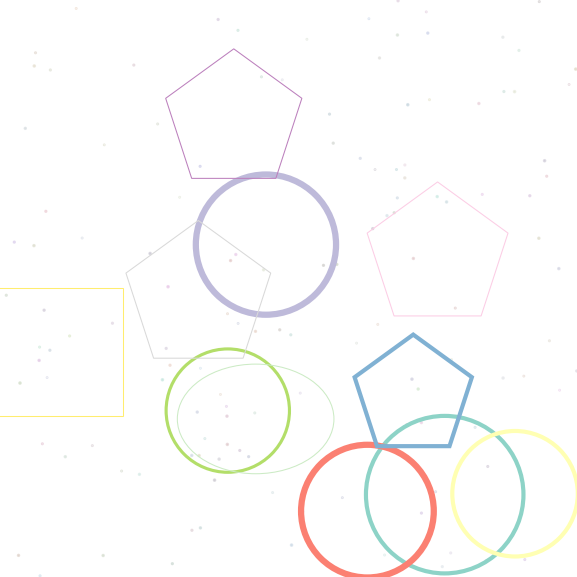[{"shape": "circle", "thickness": 2, "radius": 0.68, "center": [0.77, 0.143]}, {"shape": "circle", "thickness": 2, "radius": 0.54, "center": [0.892, 0.144]}, {"shape": "circle", "thickness": 3, "radius": 0.61, "center": [0.461, 0.576]}, {"shape": "circle", "thickness": 3, "radius": 0.57, "center": [0.636, 0.114]}, {"shape": "pentagon", "thickness": 2, "radius": 0.53, "center": [0.716, 0.313]}, {"shape": "circle", "thickness": 1.5, "radius": 0.53, "center": [0.394, 0.288]}, {"shape": "pentagon", "thickness": 0.5, "radius": 0.64, "center": [0.758, 0.556]}, {"shape": "pentagon", "thickness": 0.5, "radius": 0.66, "center": [0.343, 0.486]}, {"shape": "pentagon", "thickness": 0.5, "radius": 0.62, "center": [0.405, 0.791]}, {"shape": "oval", "thickness": 0.5, "radius": 0.68, "center": [0.443, 0.274]}, {"shape": "square", "thickness": 0.5, "radius": 0.56, "center": [0.102, 0.389]}]